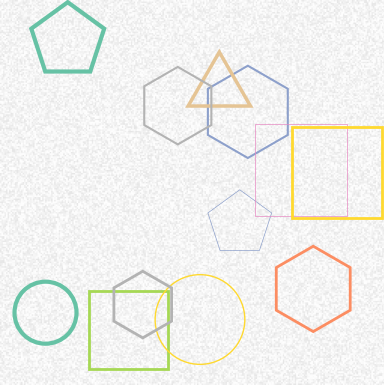[{"shape": "circle", "thickness": 3, "radius": 0.4, "center": [0.118, 0.188]}, {"shape": "pentagon", "thickness": 3, "radius": 0.5, "center": [0.176, 0.895]}, {"shape": "hexagon", "thickness": 2, "radius": 0.55, "center": [0.814, 0.25]}, {"shape": "hexagon", "thickness": 1.5, "radius": 0.6, "center": [0.644, 0.709]}, {"shape": "pentagon", "thickness": 0.5, "radius": 0.44, "center": [0.623, 0.42]}, {"shape": "square", "thickness": 0.5, "radius": 0.59, "center": [0.781, 0.559]}, {"shape": "square", "thickness": 2, "radius": 0.51, "center": [0.334, 0.143]}, {"shape": "circle", "thickness": 1, "radius": 0.58, "center": [0.519, 0.17]}, {"shape": "square", "thickness": 2, "radius": 0.59, "center": [0.875, 0.552]}, {"shape": "triangle", "thickness": 2.5, "radius": 0.47, "center": [0.57, 0.771]}, {"shape": "hexagon", "thickness": 2, "radius": 0.43, "center": [0.371, 0.209]}, {"shape": "hexagon", "thickness": 1.5, "radius": 0.5, "center": [0.462, 0.726]}]